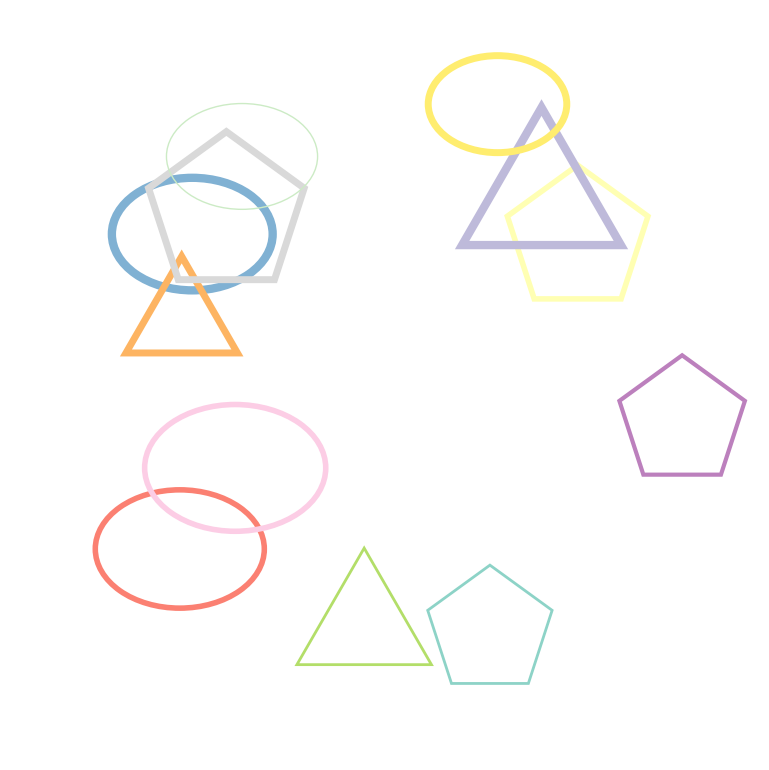[{"shape": "pentagon", "thickness": 1, "radius": 0.42, "center": [0.636, 0.181]}, {"shape": "pentagon", "thickness": 2, "radius": 0.48, "center": [0.75, 0.689]}, {"shape": "triangle", "thickness": 3, "radius": 0.6, "center": [0.703, 0.741]}, {"shape": "oval", "thickness": 2, "radius": 0.55, "center": [0.234, 0.287]}, {"shape": "oval", "thickness": 3, "radius": 0.52, "center": [0.25, 0.696]}, {"shape": "triangle", "thickness": 2.5, "radius": 0.42, "center": [0.236, 0.583]}, {"shape": "triangle", "thickness": 1, "radius": 0.5, "center": [0.473, 0.187]}, {"shape": "oval", "thickness": 2, "radius": 0.59, "center": [0.305, 0.392]}, {"shape": "pentagon", "thickness": 2.5, "radius": 0.53, "center": [0.294, 0.723]}, {"shape": "pentagon", "thickness": 1.5, "radius": 0.43, "center": [0.886, 0.453]}, {"shape": "oval", "thickness": 0.5, "radius": 0.49, "center": [0.314, 0.797]}, {"shape": "oval", "thickness": 2.5, "radius": 0.45, "center": [0.646, 0.865]}]